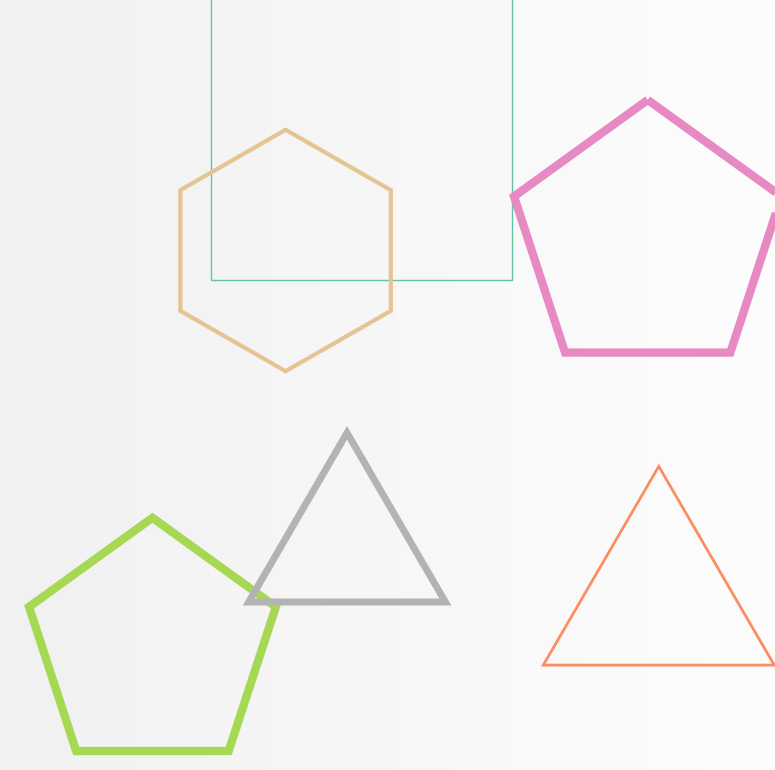[{"shape": "square", "thickness": 0.5, "radius": 0.97, "center": [0.467, 0.83]}, {"shape": "triangle", "thickness": 1, "radius": 0.86, "center": [0.85, 0.222]}, {"shape": "pentagon", "thickness": 3, "radius": 0.91, "center": [0.836, 0.689]}, {"shape": "pentagon", "thickness": 3, "radius": 0.84, "center": [0.197, 0.16]}, {"shape": "hexagon", "thickness": 1.5, "radius": 0.78, "center": [0.369, 0.675]}, {"shape": "triangle", "thickness": 2.5, "radius": 0.73, "center": [0.448, 0.291]}]